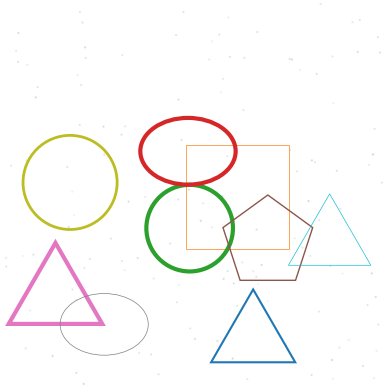[{"shape": "triangle", "thickness": 1.5, "radius": 0.63, "center": [0.658, 0.122]}, {"shape": "square", "thickness": 0.5, "radius": 0.67, "center": [0.616, 0.489]}, {"shape": "circle", "thickness": 3, "radius": 0.56, "center": [0.493, 0.407]}, {"shape": "oval", "thickness": 3, "radius": 0.62, "center": [0.488, 0.607]}, {"shape": "pentagon", "thickness": 1, "radius": 0.61, "center": [0.696, 0.371]}, {"shape": "triangle", "thickness": 3, "radius": 0.7, "center": [0.144, 0.229]}, {"shape": "oval", "thickness": 0.5, "radius": 0.57, "center": [0.271, 0.157]}, {"shape": "circle", "thickness": 2, "radius": 0.61, "center": [0.182, 0.526]}, {"shape": "triangle", "thickness": 0.5, "radius": 0.62, "center": [0.856, 0.373]}]